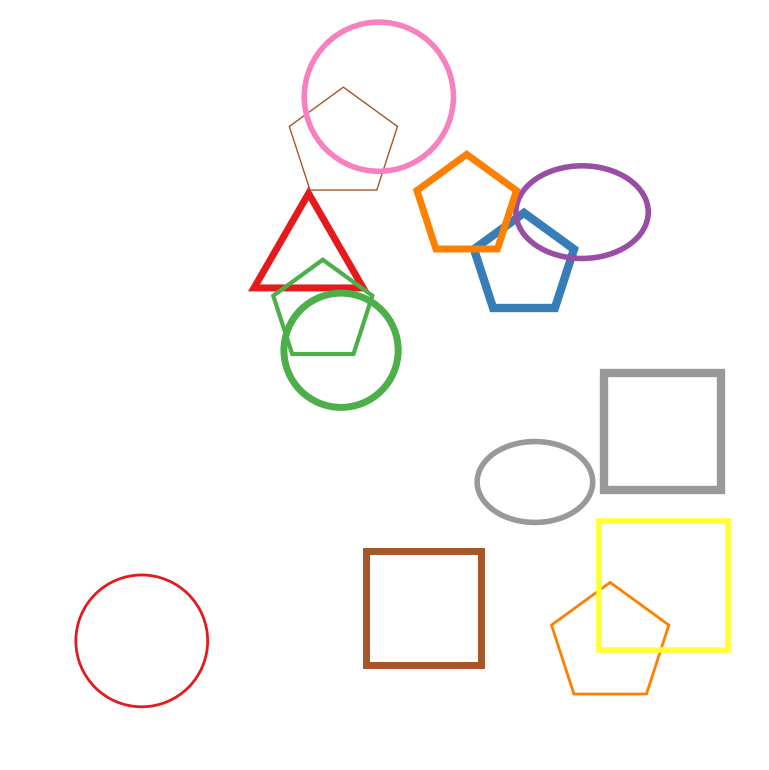[{"shape": "circle", "thickness": 1, "radius": 0.43, "center": [0.184, 0.168]}, {"shape": "triangle", "thickness": 2.5, "radius": 0.41, "center": [0.401, 0.667]}, {"shape": "pentagon", "thickness": 3, "radius": 0.34, "center": [0.681, 0.655]}, {"shape": "circle", "thickness": 2.5, "radius": 0.37, "center": [0.443, 0.545]}, {"shape": "pentagon", "thickness": 1.5, "radius": 0.34, "center": [0.419, 0.595]}, {"shape": "oval", "thickness": 2, "radius": 0.43, "center": [0.756, 0.724]}, {"shape": "pentagon", "thickness": 1, "radius": 0.4, "center": [0.792, 0.163]}, {"shape": "pentagon", "thickness": 2.5, "radius": 0.34, "center": [0.606, 0.732]}, {"shape": "square", "thickness": 2, "radius": 0.42, "center": [0.862, 0.24]}, {"shape": "square", "thickness": 2.5, "radius": 0.37, "center": [0.55, 0.21]}, {"shape": "pentagon", "thickness": 0.5, "radius": 0.37, "center": [0.446, 0.813]}, {"shape": "circle", "thickness": 2, "radius": 0.48, "center": [0.492, 0.874]}, {"shape": "oval", "thickness": 2, "radius": 0.38, "center": [0.695, 0.374]}, {"shape": "square", "thickness": 3, "radius": 0.38, "center": [0.86, 0.44]}]